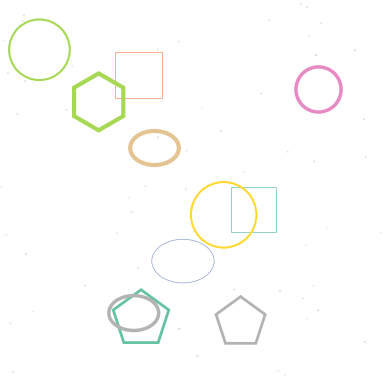[{"shape": "square", "thickness": 0.5, "radius": 0.29, "center": [0.659, 0.455]}, {"shape": "pentagon", "thickness": 2, "radius": 0.38, "center": [0.366, 0.172]}, {"shape": "square", "thickness": 0.5, "radius": 0.3, "center": [0.36, 0.806]}, {"shape": "oval", "thickness": 0.5, "radius": 0.4, "center": [0.475, 0.322]}, {"shape": "circle", "thickness": 2.5, "radius": 0.29, "center": [0.827, 0.768]}, {"shape": "circle", "thickness": 1.5, "radius": 0.39, "center": [0.102, 0.871]}, {"shape": "hexagon", "thickness": 3, "radius": 0.37, "center": [0.256, 0.735]}, {"shape": "circle", "thickness": 1.5, "radius": 0.43, "center": [0.581, 0.442]}, {"shape": "oval", "thickness": 3, "radius": 0.32, "center": [0.401, 0.616]}, {"shape": "pentagon", "thickness": 2, "radius": 0.34, "center": [0.625, 0.162]}, {"shape": "oval", "thickness": 2.5, "radius": 0.32, "center": [0.347, 0.187]}]